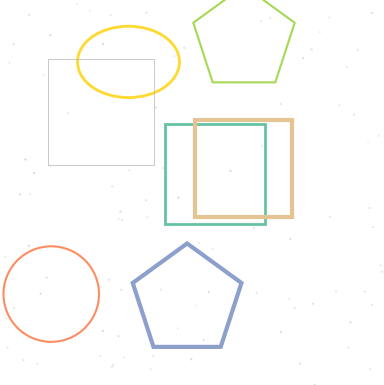[{"shape": "square", "thickness": 2, "radius": 0.65, "center": [0.559, 0.548]}, {"shape": "circle", "thickness": 1.5, "radius": 0.62, "center": [0.133, 0.236]}, {"shape": "pentagon", "thickness": 3, "radius": 0.74, "center": [0.486, 0.219]}, {"shape": "pentagon", "thickness": 1.5, "radius": 0.69, "center": [0.634, 0.898]}, {"shape": "oval", "thickness": 2, "radius": 0.66, "center": [0.334, 0.839]}, {"shape": "square", "thickness": 3, "radius": 0.63, "center": [0.633, 0.562]}, {"shape": "square", "thickness": 0.5, "radius": 0.69, "center": [0.263, 0.709]}]